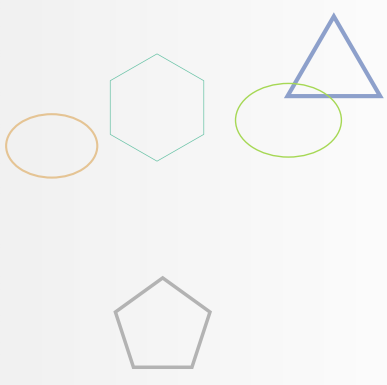[{"shape": "hexagon", "thickness": 0.5, "radius": 0.7, "center": [0.405, 0.721]}, {"shape": "triangle", "thickness": 3, "radius": 0.69, "center": [0.861, 0.819]}, {"shape": "oval", "thickness": 1, "radius": 0.68, "center": [0.744, 0.688]}, {"shape": "oval", "thickness": 1.5, "radius": 0.59, "center": [0.133, 0.621]}, {"shape": "pentagon", "thickness": 2.5, "radius": 0.64, "center": [0.42, 0.15]}]